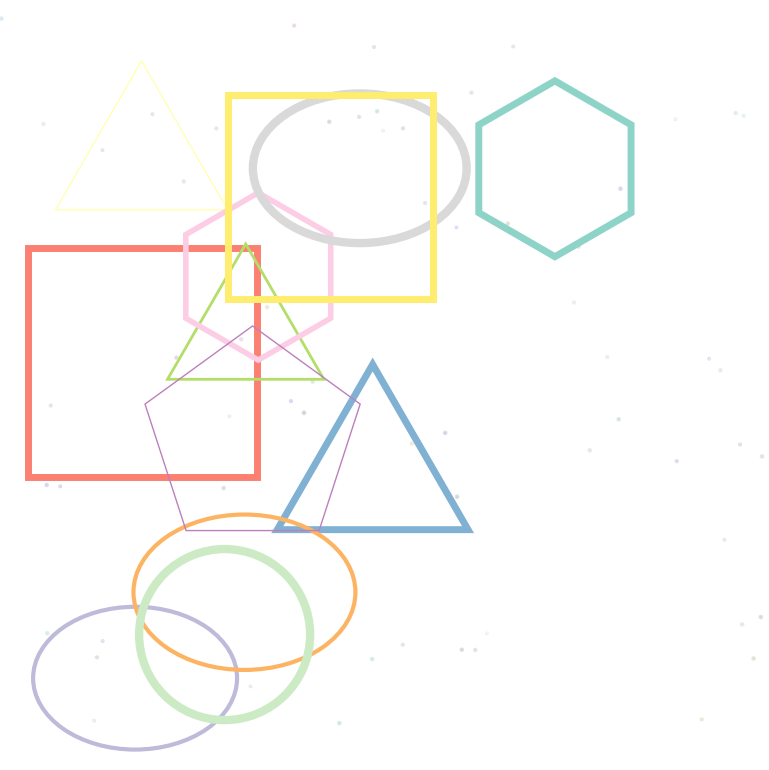[{"shape": "hexagon", "thickness": 2.5, "radius": 0.57, "center": [0.721, 0.781]}, {"shape": "triangle", "thickness": 0.5, "radius": 0.64, "center": [0.184, 0.792]}, {"shape": "oval", "thickness": 1.5, "radius": 0.66, "center": [0.175, 0.119]}, {"shape": "square", "thickness": 2.5, "radius": 0.74, "center": [0.185, 0.529]}, {"shape": "triangle", "thickness": 2.5, "radius": 0.72, "center": [0.484, 0.384]}, {"shape": "oval", "thickness": 1.5, "radius": 0.72, "center": [0.317, 0.231]}, {"shape": "triangle", "thickness": 1, "radius": 0.59, "center": [0.319, 0.566]}, {"shape": "hexagon", "thickness": 2, "radius": 0.54, "center": [0.335, 0.641]}, {"shape": "oval", "thickness": 3, "radius": 0.69, "center": [0.467, 0.781]}, {"shape": "pentagon", "thickness": 0.5, "radius": 0.73, "center": [0.328, 0.43]}, {"shape": "circle", "thickness": 3, "radius": 0.56, "center": [0.292, 0.176]}, {"shape": "square", "thickness": 2.5, "radius": 0.66, "center": [0.429, 0.744]}]